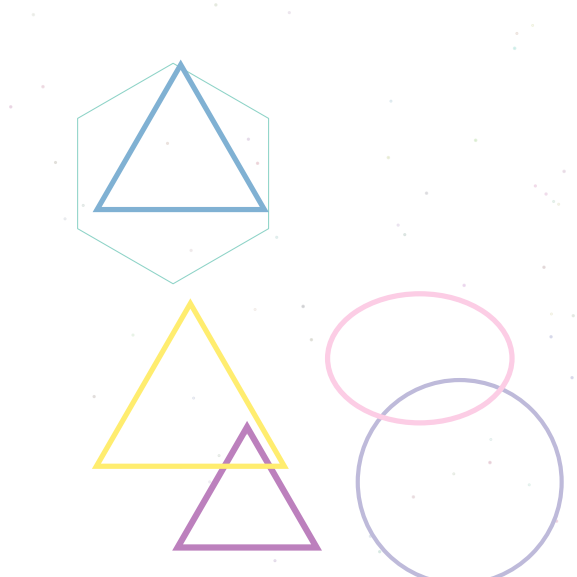[{"shape": "hexagon", "thickness": 0.5, "radius": 0.95, "center": [0.3, 0.699]}, {"shape": "circle", "thickness": 2, "radius": 0.88, "center": [0.796, 0.165]}, {"shape": "triangle", "thickness": 2.5, "radius": 0.84, "center": [0.313, 0.72]}, {"shape": "oval", "thickness": 2.5, "radius": 0.8, "center": [0.727, 0.379]}, {"shape": "triangle", "thickness": 3, "radius": 0.69, "center": [0.428, 0.121]}, {"shape": "triangle", "thickness": 2.5, "radius": 0.94, "center": [0.33, 0.286]}]